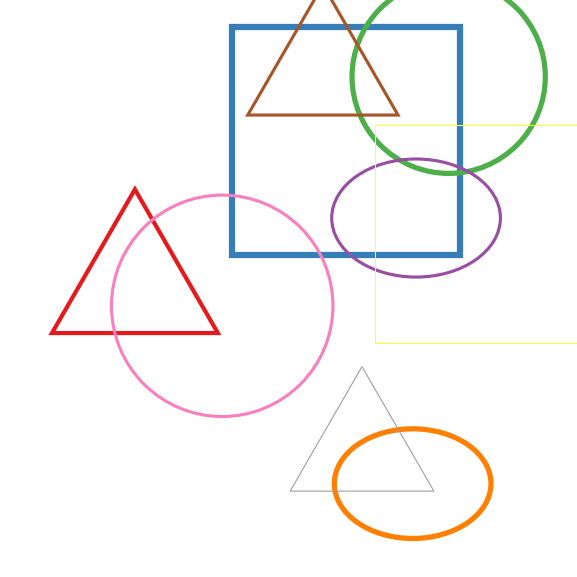[{"shape": "triangle", "thickness": 2, "radius": 0.83, "center": [0.234, 0.505]}, {"shape": "square", "thickness": 3, "radius": 0.99, "center": [0.599, 0.754]}, {"shape": "circle", "thickness": 2.5, "radius": 0.84, "center": [0.777, 0.866]}, {"shape": "oval", "thickness": 1.5, "radius": 0.73, "center": [0.72, 0.622]}, {"shape": "oval", "thickness": 2.5, "radius": 0.68, "center": [0.715, 0.162]}, {"shape": "square", "thickness": 0.5, "radius": 0.94, "center": [0.838, 0.594]}, {"shape": "triangle", "thickness": 1.5, "radius": 0.75, "center": [0.559, 0.875]}, {"shape": "circle", "thickness": 1.5, "radius": 0.96, "center": [0.385, 0.47]}, {"shape": "triangle", "thickness": 0.5, "radius": 0.72, "center": [0.627, 0.221]}]